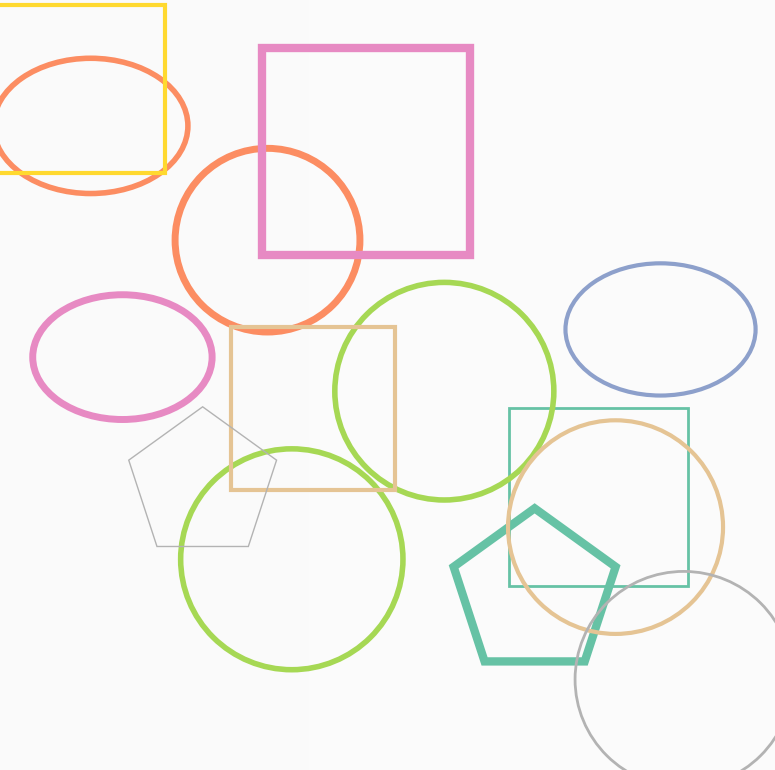[{"shape": "pentagon", "thickness": 3, "radius": 0.55, "center": [0.69, 0.23]}, {"shape": "square", "thickness": 1, "radius": 0.58, "center": [0.772, 0.354]}, {"shape": "oval", "thickness": 2, "radius": 0.63, "center": [0.117, 0.837]}, {"shape": "circle", "thickness": 2.5, "radius": 0.6, "center": [0.345, 0.688]}, {"shape": "oval", "thickness": 1.5, "radius": 0.61, "center": [0.852, 0.572]}, {"shape": "oval", "thickness": 2.5, "radius": 0.58, "center": [0.158, 0.536]}, {"shape": "square", "thickness": 3, "radius": 0.67, "center": [0.472, 0.803]}, {"shape": "circle", "thickness": 2, "radius": 0.71, "center": [0.573, 0.492]}, {"shape": "circle", "thickness": 2, "radius": 0.72, "center": [0.377, 0.274]}, {"shape": "square", "thickness": 1.5, "radius": 0.55, "center": [0.104, 0.885]}, {"shape": "circle", "thickness": 1.5, "radius": 0.69, "center": [0.794, 0.315]}, {"shape": "square", "thickness": 1.5, "radius": 0.53, "center": [0.403, 0.47]}, {"shape": "pentagon", "thickness": 0.5, "radius": 0.5, "center": [0.261, 0.371]}, {"shape": "circle", "thickness": 1, "radius": 0.7, "center": [0.882, 0.118]}]